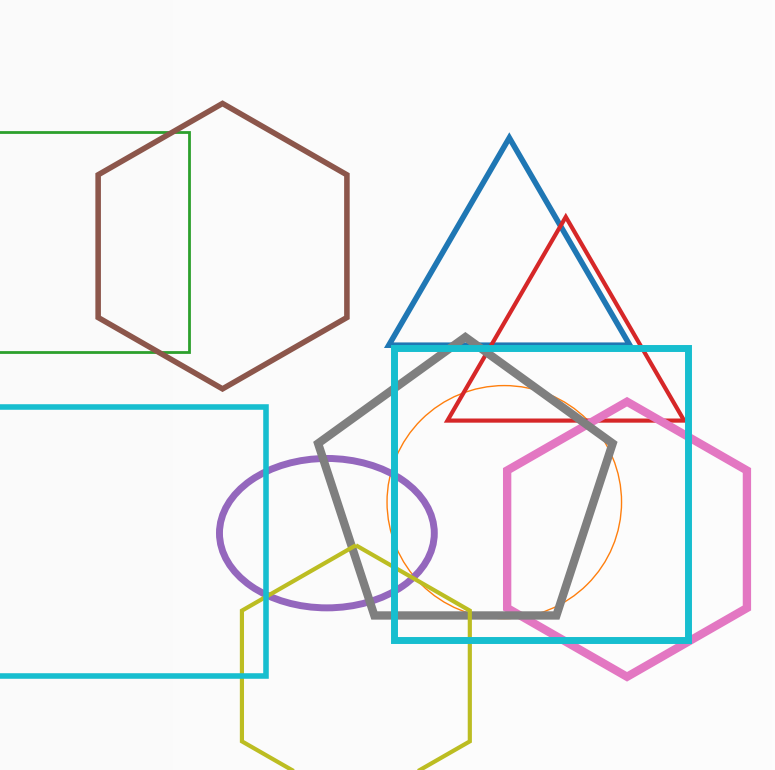[{"shape": "triangle", "thickness": 2, "radius": 0.9, "center": [0.657, 0.641]}, {"shape": "circle", "thickness": 0.5, "radius": 0.76, "center": [0.651, 0.348]}, {"shape": "square", "thickness": 1, "radius": 0.71, "center": [0.102, 0.686]}, {"shape": "triangle", "thickness": 1.5, "radius": 0.88, "center": [0.73, 0.542]}, {"shape": "oval", "thickness": 2.5, "radius": 0.69, "center": [0.422, 0.308]}, {"shape": "hexagon", "thickness": 2, "radius": 0.93, "center": [0.287, 0.68]}, {"shape": "hexagon", "thickness": 3, "radius": 0.89, "center": [0.809, 0.3]}, {"shape": "pentagon", "thickness": 3, "radius": 1.0, "center": [0.6, 0.362]}, {"shape": "hexagon", "thickness": 1.5, "radius": 0.85, "center": [0.459, 0.122]}, {"shape": "square", "thickness": 2.5, "radius": 0.95, "center": [0.698, 0.358]}, {"shape": "square", "thickness": 2, "radius": 0.87, "center": [0.168, 0.296]}]